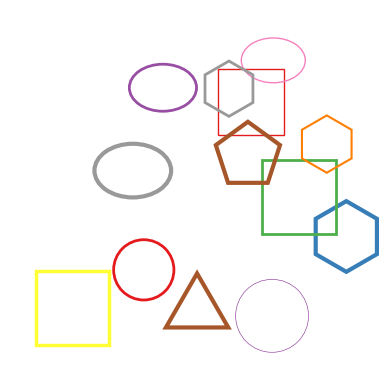[{"shape": "square", "thickness": 1, "radius": 0.43, "center": [0.651, 0.735]}, {"shape": "circle", "thickness": 2, "radius": 0.39, "center": [0.373, 0.299]}, {"shape": "hexagon", "thickness": 3, "radius": 0.46, "center": [0.9, 0.386]}, {"shape": "square", "thickness": 2, "radius": 0.48, "center": [0.778, 0.488]}, {"shape": "circle", "thickness": 0.5, "radius": 0.47, "center": [0.707, 0.18]}, {"shape": "oval", "thickness": 2, "radius": 0.44, "center": [0.423, 0.772]}, {"shape": "hexagon", "thickness": 1.5, "radius": 0.37, "center": [0.849, 0.626]}, {"shape": "square", "thickness": 2.5, "radius": 0.48, "center": [0.188, 0.2]}, {"shape": "pentagon", "thickness": 3, "radius": 0.44, "center": [0.644, 0.596]}, {"shape": "triangle", "thickness": 3, "radius": 0.47, "center": [0.512, 0.196]}, {"shape": "oval", "thickness": 1, "radius": 0.42, "center": [0.71, 0.843]}, {"shape": "hexagon", "thickness": 2, "radius": 0.36, "center": [0.595, 0.77]}, {"shape": "oval", "thickness": 3, "radius": 0.5, "center": [0.345, 0.557]}]